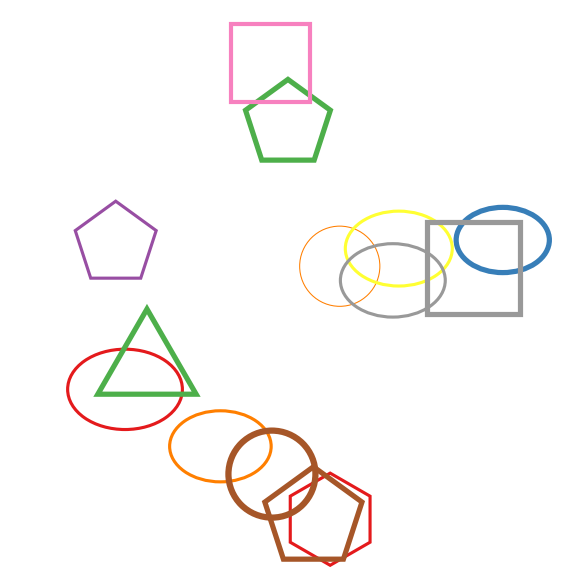[{"shape": "hexagon", "thickness": 1.5, "radius": 0.4, "center": [0.572, 0.1]}, {"shape": "oval", "thickness": 1.5, "radius": 0.5, "center": [0.216, 0.325]}, {"shape": "oval", "thickness": 2.5, "radius": 0.4, "center": [0.871, 0.584]}, {"shape": "triangle", "thickness": 2.5, "radius": 0.49, "center": [0.254, 0.366]}, {"shape": "pentagon", "thickness": 2.5, "radius": 0.39, "center": [0.499, 0.784]}, {"shape": "pentagon", "thickness": 1.5, "radius": 0.37, "center": [0.2, 0.577]}, {"shape": "oval", "thickness": 1.5, "radius": 0.44, "center": [0.382, 0.226]}, {"shape": "circle", "thickness": 0.5, "radius": 0.35, "center": [0.588, 0.538]}, {"shape": "oval", "thickness": 1.5, "radius": 0.46, "center": [0.691, 0.569]}, {"shape": "circle", "thickness": 3, "radius": 0.38, "center": [0.471, 0.178]}, {"shape": "pentagon", "thickness": 2.5, "radius": 0.44, "center": [0.543, 0.102]}, {"shape": "square", "thickness": 2, "radius": 0.34, "center": [0.468, 0.89]}, {"shape": "oval", "thickness": 1.5, "radius": 0.45, "center": [0.68, 0.514]}, {"shape": "square", "thickness": 2.5, "radius": 0.4, "center": [0.82, 0.535]}]